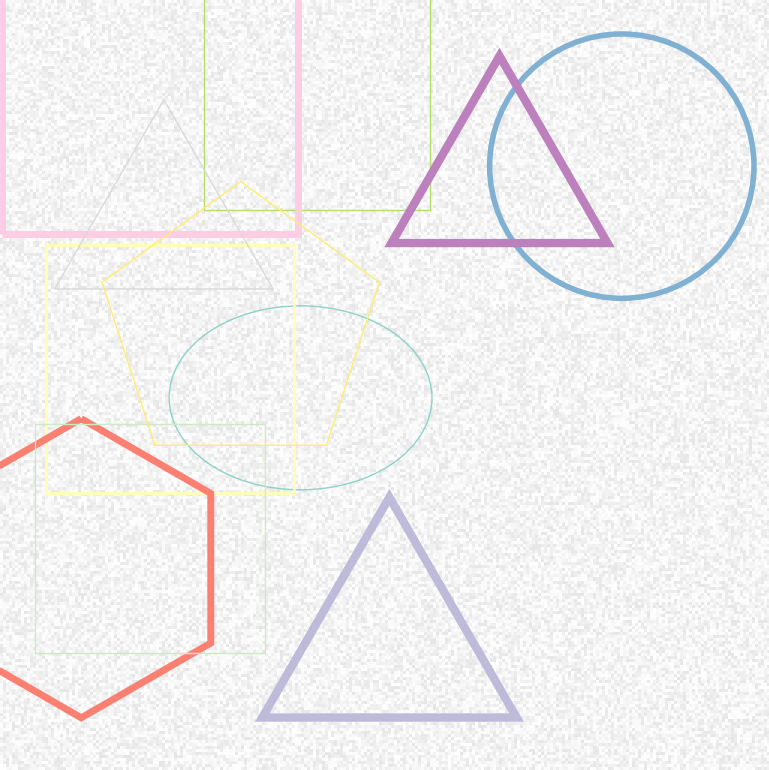[{"shape": "oval", "thickness": 0.5, "radius": 0.85, "center": [0.39, 0.483]}, {"shape": "square", "thickness": 1, "radius": 0.81, "center": [0.221, 0.521]}, {"shape": "triangle", "thickness": 3, "radius": 0.95, "center": [0.506, 0.163]}, {"shape": "hexagon", "thickness": 2.5, "radius": 0.97, "center": [0.106, 0.262]}, {"shape": "circle", "thickness": 2, "radius": 0.86, "center": [0.808, 0.784]}, {"shape": "square", "thickness": 0.5, "radius": 0.73, "center": [0.411, 0.874]}, {"shape": "square", "thickness": 2.5, "radius": 0.96, "center": [0.195, 0.889]}, {"shape": "triangle", "thickness": 0.5, "radius": 0.82, "center": [0.213, 0.707]}, {"shape": "triangle", "thickness": 3, "radius": 0.81, "center": [0.649, 0.765]}, {"shape": "square", "thickness": 0.5, "radius": 0.75, "center": [0.195, 0.301]}, {"shape": "pentagon", "thickness": 0.5, "radius": 0.95, "center": [0.313, 0.575]}]